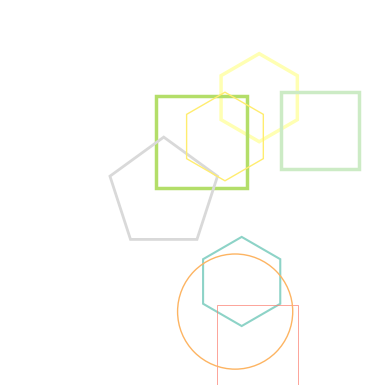[{"shape": "hexagon", "thickness": 1.5, "radius": 0.58, "center": [0.628, 0.269]}, {"shape": "hexagon", "thickness": 2.5, "radius": 0.57, "center": [0.673, 0.746]}, {"shape": "square", "thickness": 0.5, "radius": 0.53, "center": [0.67, 0.103]}, {"shape": "circle", "thickness": 1, "radius": 0.75, "center": [0.611, 0.191]}, {"shape": "square", "thickness": 2.5, "radius": 0.59, "center": [0.522, 0.631]}, {"shape": "pentagon", "thickness": 2, "radius": 0.73, "center": [0.425, 0.497]}, {"shape": "square", "thickness": 2.5, "radius": 0.5, "center": [0.831, 0.661]}, {"shape": "hexagon", "thickness": 1, "radius": 0.58, "center": [0.584, 0.645]}]